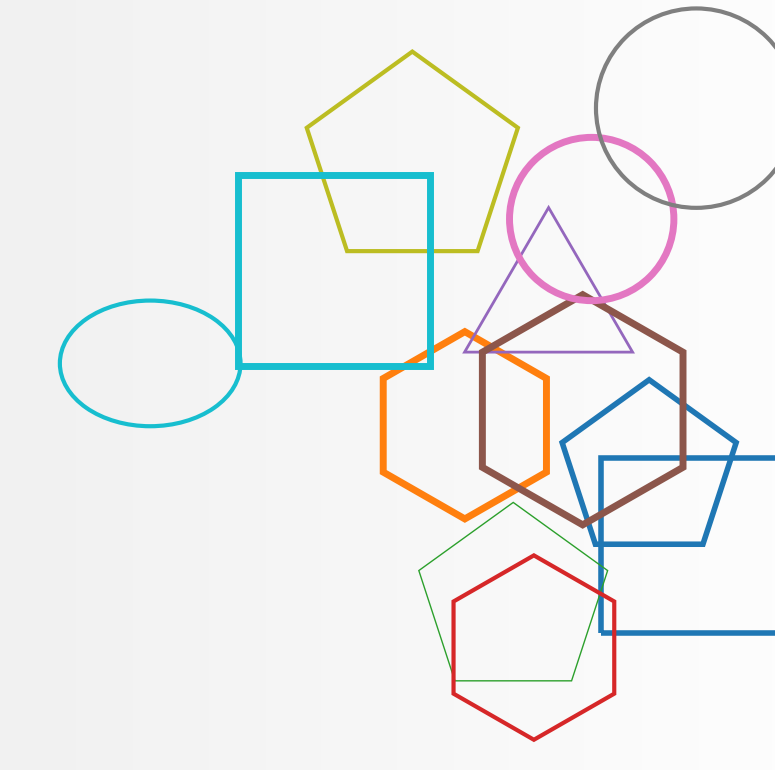[{"shape": "square", "thickness": 2, "radius": 0.57, "center": [0.889, 0.292]}, {"shape": "pentagon", "thickness": 2, "radius": 0.59, "center": [0.838, 0.389]}, {"shape": "hexagon", "thickness": 2.5, "radius": 0.61, "center": [0.6, 0.448]}, {"shape": "pentagon", "thickness": 0.5, "radius": 0.64, "center": [0.662, 0.219]}, {"shape": "hexagon", "thickness": 1.5, "radius": 0.6, "center": [0.689, 0.159]}, {"shape": "triangle", "thickness": 1, "radius": 0.63, "center": [0.708, 0.605]}, {"shape": "hexagon", "thickness": 2.5, "radius": 0.75, "center": [0.752, 0.468]}, {"shape": "circle", "thickness": 2.5, "radius": 0.53, "center": [0.763, 0.716]}, {"shape": "circle", "thickness": 1.5, "radius": 0.65, "center": [0.898, 0.86]}, {"shape": "pentagon", "thickness": 1.5, "radius": 0.72, "center": [0.532, 0.79]}, {"shape": "square", "thickness": 2.5, "radius": 0.62, "center": [0.431, 0.649]}, {"shape": "oval", "thickness": 1.5, "radius": 0.58, "center": [0.194, 0.528]}]